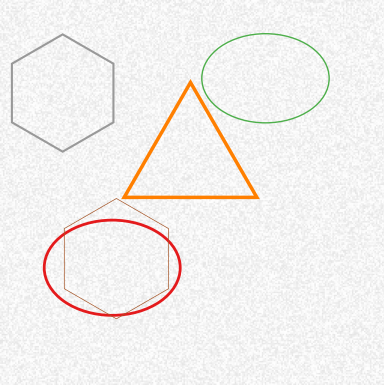[{"shape": "oval", "thickness": 2, "radius": 0.88, "center": [0.291, 0.305]}, {"shape": "oval", "thickness": 1, "radius": 0.83, "center": [0.69, 0.797]}, {"shape": "triangle", "thickness": 2.5, "radius": 1.0, "center": [0.495, 0.587]}, {"shape": "hexagon", "thickness": 0.5, "radius": 0.78, "center": [0.302, 0.328]}, {"shape": "hexagon", "thickness": 1.5, "radius": 0.76, "center": [0.163, 0.758]}]